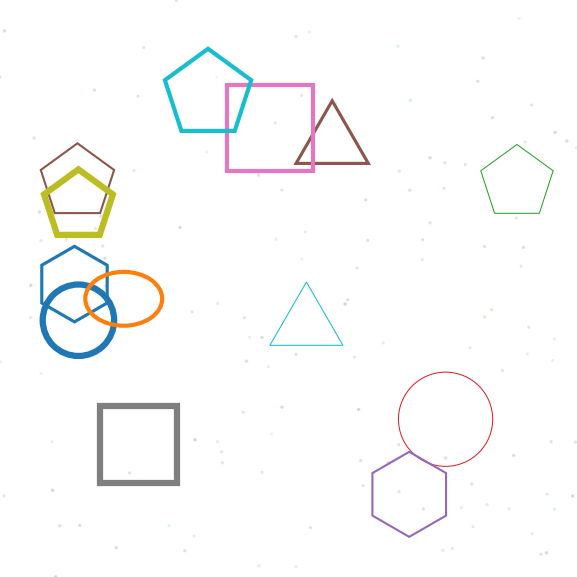[{"shape": "circle", "thickness": 3, "radius": 0.31, "center": [0.136, 0.445]}, {"shape": "hexagon", "thickness": 1.5, "radius": 0.33, "center": [0.129, 0.507]}, {"shape": "oval", "thickness": 2, "radius": 0.33, "center": [0.214, 0.482]}, {"shape": "pentagon", "thickness": 0.5, "radius": 0.33, "center": [0.895, 0.683]}, {"shape": "circle", "thickness": 0.5, "radius": 0.41, "center": [0.772, 0.273]}, {"shape": "hexagon", "thickness": 1, "radius": 0.37, "center": [0.709, 0.143]}, {"shape": "triangle", "thickness": 1.5, "radius": 0.36, "center": [0.575, 0.752]}, {"shape": "pentagon", "thickness": 1, "radius": 0.33, "center": [0.134, 0.684]}, {"shape": "square", "thickness": 2, "radius": 0.37, "center": [0.467, 0.777]}, {"shape": "square", "thickness": 3, "radius": 0.33, "center": [0.24, 0.23]}, {"shape": "pentagon", "thickness": 3, "radius": 0.31, "center": [0.136, 0.643]}, {"shape": "pentagon", "thickness": 2, "radius": 0.39, "center": [0.36, 0.836]}, {"shape": "triangle", "thickness": 0.5, "radius": 0.37, "center": [0.531, 0.438]}]